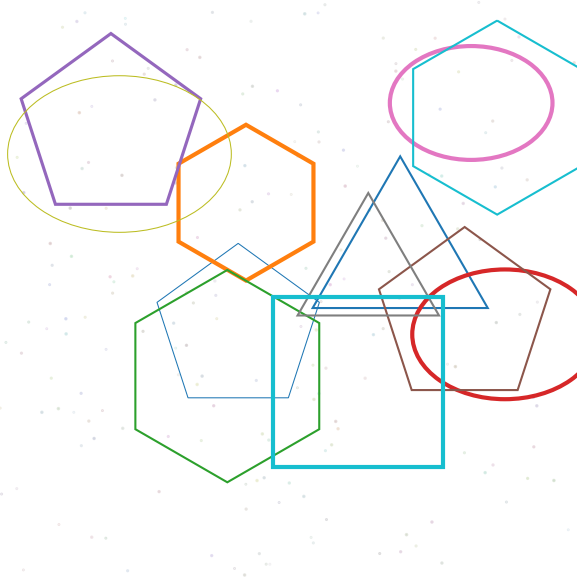[{"shape": "pentagon", "thickness": 0.5, "radius": 0.74, "center": [0.412, 0.43]}, {"shape": "triangle", "thickness": 1, "radius": 0.88, "center": [0.693, 0.553]}, {"shape": "hexagon", "thickness": 2, "radius": 0.67, "center": [0.426, 0.648]}, {"shape": "hexagon", "thickness": 1, "radius": 0.92, "center": [0.394, 0.348]}, {"shape": "oval", "thickness": 2, "radius": 0.8, "center": [0.874, 0.42]}, {"shape": "pentagon", "thickness": 1.5, "radius": 0.82, "center": [0.192, 0.778]}, {"shape": "pentagon", "thickness": 1, "radius": 0.78, "center": [0.805, 0.45]}, {"shape": "oval", "thickness": 2, "radius": 0.7, "center": [0.816, 0.821]}, {"shape": "triangle", "thickness": 1, "radius": 0.71, "center": [0.638, 0.524]}, {"shape": "oval", "thickness": 0.5, "radius": 0.97, "center": [0.207, 0.732]}, {"shape": "hexagon", "thickness": 1, "radius": 0.84, "center": [0.861, 0.795]}, {"shape": "square", "thickness": 2, "radius": 0.74, "center": [0.62, 0.337]}]